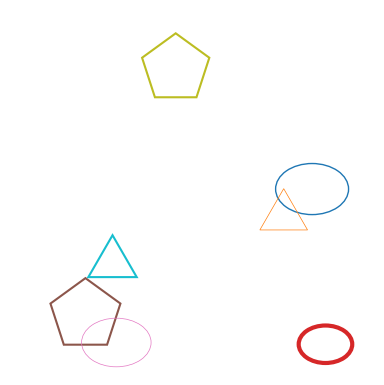[{"shape": "oval", "thickness": 1, "radius": 0.47, "center": [0.811, 0.509]}, {"shape": "triangle", "thickness": 0.5, "radius": 0.36, "center": [0.737, 0.438]}, {"shape": "oval", "thickness": 3, "radius": 0.35, "center": [0.845, 0.106]}, {"shape": "pentagon", "thickness": 1.5, "radius": 0.48, "center": [0.222, 0.182]}, {"shape": "oval", "thickness": 0.5, "radius": 0.45, "center": [0.302, 0.11]}, {"shape": "pentagon", "thickness": 1.5, "radius": 0.46, "center": [0.456, 0.822]}, {"shape": "triangle", "thickness": 1.5, "radius": 0.36, "center": [0.292, 0.317]}]